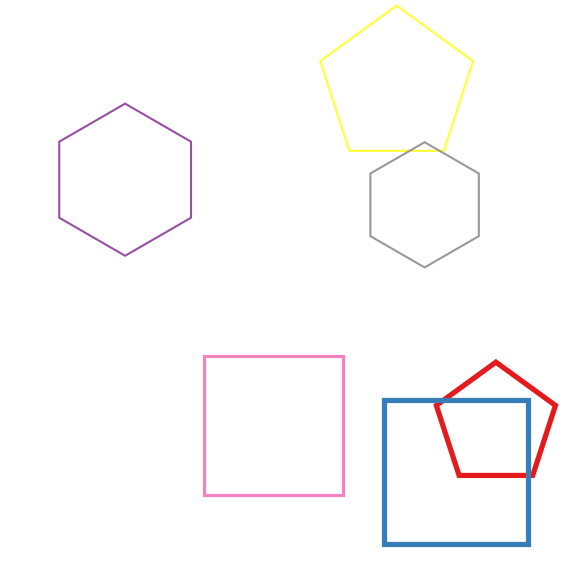[{"shape": "pentagon", "thickness": 2.5, "radius": 0.54, "center": [0.859, 0.264]}, {"shape": "square", "thickness": 2.5, "radius": 0.63, "center": [0.79, 0.182]}, {"shape": "hexagon", "thickness": 1, "radius": 0.66, "center": [0.217, 0.688]}, {"shape": "pentagon", "thickness": 1, "radius": 0.7, "center": [0.687, 0.85]}, {"shape": "square", "thickness": 1.5, "radius": 0.6, "center": [0.474, 0.262]}, {"shape": "hexagon", "thickness": 1, "radius": 0.54, "center": [0.735, 0.644]}]